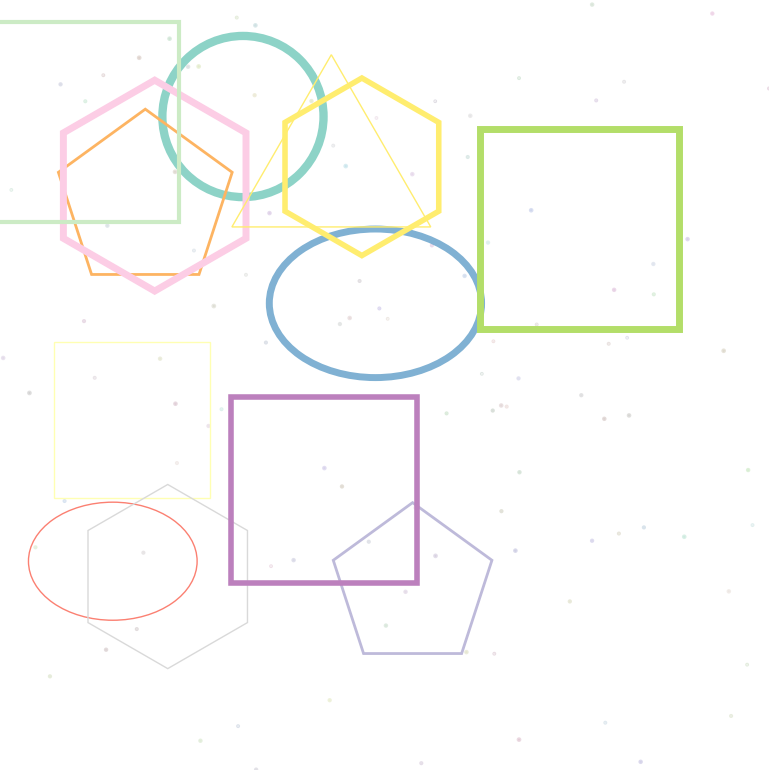[{"shape": "circle", "thickness": 3, "radius": 0.52, "center": [0.316, 0.849]}, {"shape": "square", "thickness": 0.5, "radius": 0.51, "center": [0.172, 0.454]}, {"shape": "pentagon", "thickness": 1, "radius": 0.54, "center": [0.536, 0.239]}, {"shape": "oval", "thickness": 0.5, "radius": 0.55, "center": [0.146, 0.271]}, {"shape": "oval", "thickness": 2.5, "radius": 0.69, "center": [0.488, 0.606]}, {"shape": "pentagon", "thickness": 1, "radius": 0.59, "center": [0.189, 0.74]}, {"shape": "square", "thickness": 2.5, "radius": 0.65, "center": [0.752, 0.702]}, {"shape": "hexagon", "thickness": 2.5, "radius": 0.68, "center": [0.201, 0.759]}, {"shape": "hexagon", "thickness": 0.5, "radius": 0.6, "center": [0.218, 0.251]}, {"shape": "square", "thickness": 2, "radius": 0.6, "center": [0.421, 0.364]}, {"shape": "square", "thickness": 1.5, "radius": 0.65, "center": [0.102, 0.841]}, {"shape": "hexagon", "thickness": 2, "radius": 0.58, "center": [0.47, 0.783]}, {"shape": "triangle", "thickness": 0.5, "radius": 0.75, "center": [0.43, 0.78]}]